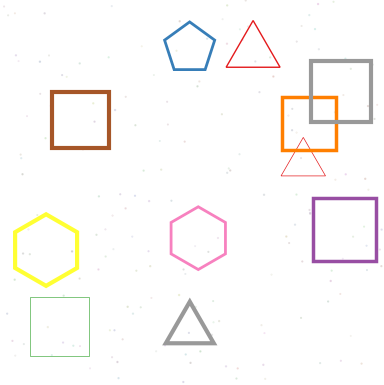[{"shape": "triangle", "thickness": 0.5, "radius": 0.33, "center": [0.788, 0.576]}, {"shape": "triangle", "thickness": 1, "radius": 0.4, "center": [0.657, 0.866]}, {"shape": "pentagon", "thickness": 2, "radius": 0.34, "center": [0.493, 0.875]}, {"shape": "square", "thickness": 0.5, "radius": 0.38, "center": [0.155, 0.152]}, {"shape": "square", "thickness": 2.5, "radius": 0.41, "center": [0.896, 0.404]}, {"shape": "square", "thickness": 2.5, "radius": 0.35, "center": [0.802, 0.679]}, {"shape": "hexagon", "thickness": 3, "radius": 0.46, "center": [0.12, 0.35]}, {"shape": "square", "thickness": 3, "radius": 0.37, "center": [0.209, 0.689]}, {"shape": "hexagon", "thickness": 2, "radius": 0.41, "center": [0.515, 0.381]}, {"shape": "square", "thickness": 3, "radius": 0.39, "center": [0.886, 0.762]}, {"shape": "triangle", "thickness": 3, "radius": 0.36, "center": [0.493, 0.144]}]